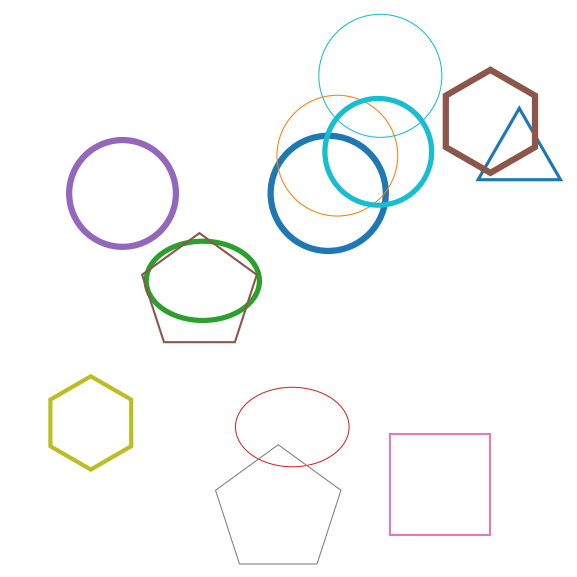[{"shape": "triangle", "thickness": 1.5, "radius": 0.41, "center": [0.899, 0.729]}, {"shape": "circle", "thickness": 3, "radius": 0.5, "center": [0.568, 0.664]}, {"shape": "circle", "thickness": 0.5, "radius": 0.52, "center": [0.584, 0.73]}, {"shape": "oval", "thickness": 2.5, "radius": 0.49, "center": [0.351, 0.513]}, {"shape": "oval", "thickness": 0.5, "radius": 0.49, "center": [0.506, 0.26]}, {"shape": "circle", "thickness": 3, "radius": 0.46, "center": [0.212, 0.664]}, {"shape": "hexagon", "thickness": 3, "radius": 0.45, "center": [0.849, 0.789]}, {"shape": "pentagon", "thickness": 1, "radius": 0.52, "center": [0.345, 0.491]}, {"shape": "square", "thickness": 1, "radius": 0.43, "center": [0.762, 0.16]}, {"shape": "pentagon", "thickness": 0.5, "radius": 0.57, "center": [0.482, 0.115]}, {"shape": "hexagon", "thickness": 2, "radius": 0.4, "center": [0.157, 0.267]}, {"shape": "circle", "thickness": 0.5, "radius": 0.53, "center": [0.659, 0.868]}, {"shape": "circle", "thickness": 2.5, "radius": 0.46, "center": [0.655, 0.736]}]